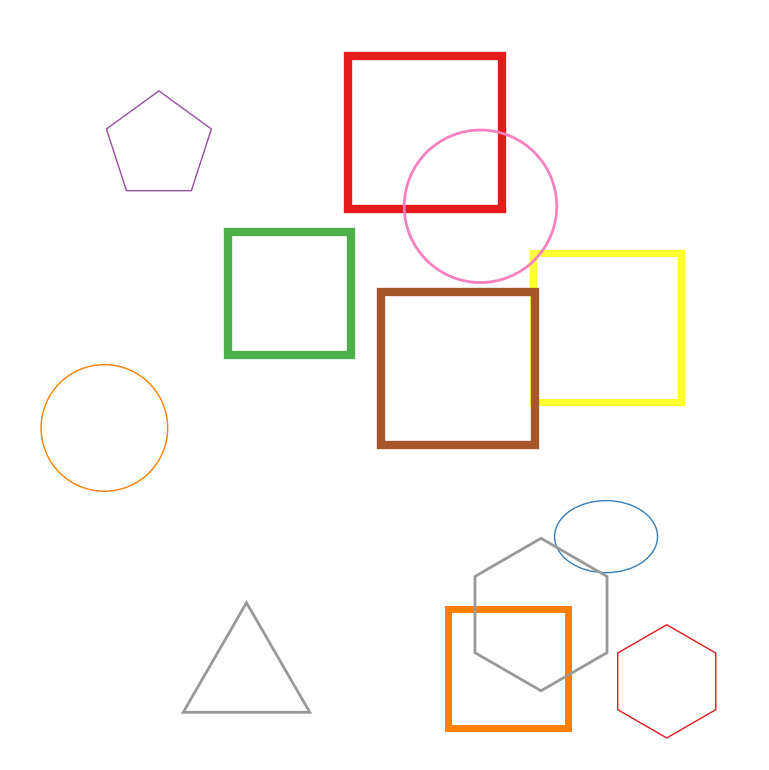[{"shape": "hexagon", "thickness": 0.5, "radius": 0.37, "center": [0.866, 0.115]}, {"shape": "square", "thickness": 3, "radius": 0.5, "center": [0.552, 0.828]}, {"shape": "oval", "thickness": 0.5, "radius": 0.33, "center": [0.787, 0.303]}, {"shape": "square", "thickness": 3, "radius": 0.4, "center": [0.376, 0.619]}, {"shape": "pentagon", "thickness": 0.5, "radius": 0.36, "center": [0.206, 0.81]}, {"shape": "square", "thickness": 2.5, "radius": 0.39, "center": [0.66, 0.132]}, {"shape": "circle", "thickness": 0.5, "radius": 0.41, "center": [0.136, 0.444]}, {"shape": "square", "thickness": 2.5, "radius": 0.48, "center": [0.788, 0.575]}, {"shape": "square", "thickness": 3, "radius": 0.5, "center": [0.595, 0.521]}, {"shape": "circle", "thickness": 1, "radius": 0.5, "center": [0.624, 0.732]}, {"shape": "triangle", "thickness": 1, "radius": 0.47, "center": [0.32, 0.122]}, {"shape": "hexagon", "thickness": 1, "radius": 0.49, "center": [0.703, 0.202]}]